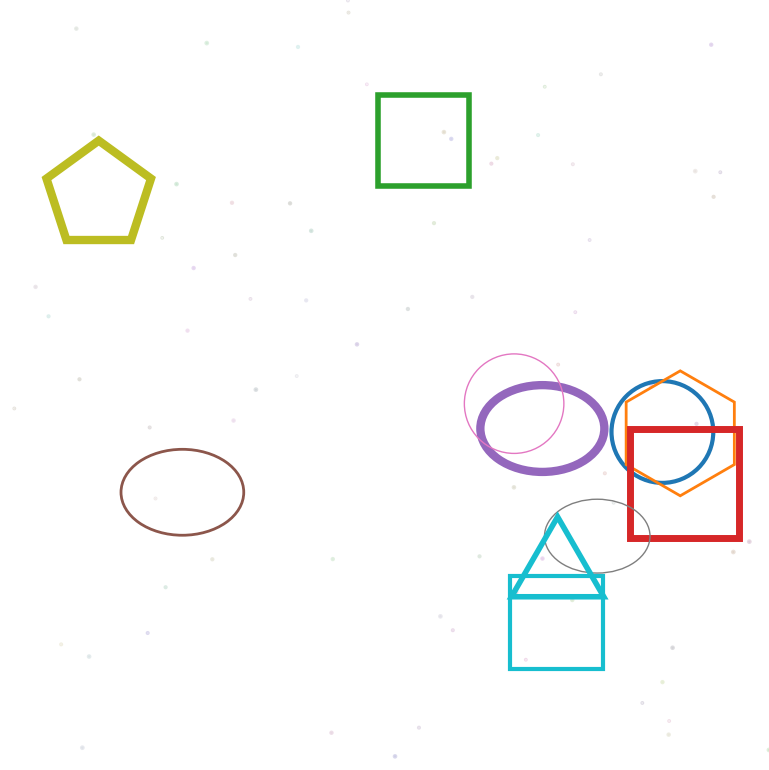[{"shape": "circle", "thickness": 1.5, "radius": 0.33, "center": [0.86, 0.439]}, {"shape": "hexagon", "thickness": 1, "radius": 0.41, "center": [0.883, 0.437]}, {"shape": "square", "thickness": 2, "radius": 0.3, "center": [0.55, 0.817]}, {"shape": "square", "thickness": 2.5, "radius": 0.35, "center": [0.888, 0.372]}, {"shape": "oval", "thickness": 3, "radius": 0.4, "center": [0.704, 0.443]}, {"shape": "oval", "thickness": 1, "radius": 0.4, "center": [0.237, 0.361]}, {"shape": "circle", "thickness": 0.5, "radius": 0.32, "center": [0.668, 0.476]}, {"shape": "oval", "thickness": 0.5, "radius": 0.34, "center": [0.776, 0.304]}, {"shape": "pentagon", "thickness": 3, "radius": 0.36, "center": [0.128, 0.746]}, {"shape": "triangle", "thickness": 2, "radius": 0.35, "center": [0.724, 0.26]}, {"shape": "square", "thickness": 1.5, "radius": 0.3, "center": [0.722, 0.192]}]